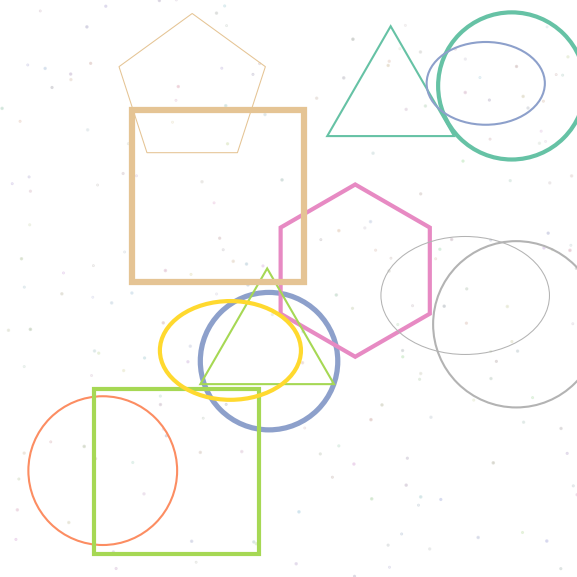[{"shape": "circle", "thickness": 2, "radius": 0.64, "center": [0.886, 0.85]}, {"shape": "triangle", "thickness": 1, "radius": 0.63, "center": [0.676, 0.827]}, {"shape": "circle", "thickness": 1, "radius": 0.64, "center": [0.178, 0.184]}, {"shape": "circle", "thickness": 2.5, "radius": 0.6, "center": [0.466, 0.374]}, {"shape": "oval", "thickness": 1, "radius": 0.51, "center": [0.841, 0.855]}, {"shape": "hexagon", "thickness": 2, "radius": 0.75, "center": [0.615, 0.531]}, {"shape": "triangle", "thickness": 1, "radius": 0.67, "center": [0.463, 0.401]}, {"shape": "square", "thickness": 2, "radius": 0.71, "center": [0.306, 0.182]}, {"shape": "oval", "thickness": 2, "radius": 0.61, "center": [0.399, 0.392]}, {"shape": "square", "thickness": 3, "radius": 0.74, "center": [0.377, 0.659]}, {"shape": "pentagon", "thickness": 0.5, "radius": 0.67, "center": [0.333, 0.843]}, {"shape": "circle", "thickness": 1, "radius": 0.72, "center": [0.894, 0.438]}, {"shape": "oval", "thickness": 0.5, "radius": 0.73, "center": [0.806, 0.487]}]